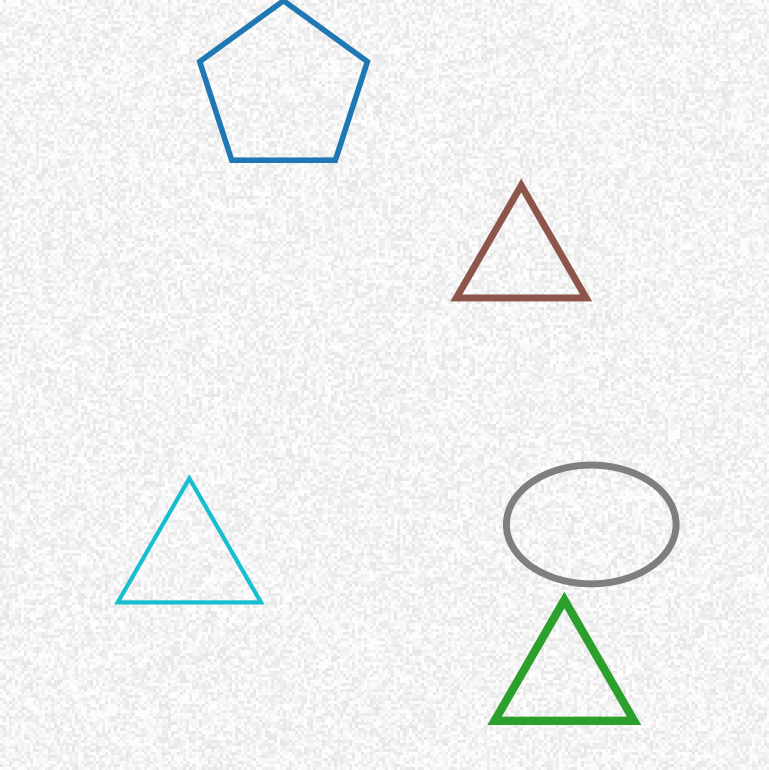[{"shape": "pentagon", "thickness": 2, "radius": 0.57, "center": [0.368, 0.885]}, {"shape": "triangle", "thickness": 3, "radius": 0.52, "center": [0.733, 0.116]}, {"shape": "triangle", "thickness": 2.5, "radius": 0.49, "center": [0.677, 0.662]}, {"shape": "oval", "thickness": 2.5, "radius": 0.55, "center": [0.768, 0.319]}, {"shape": "triangle", "thickness": 1.5, "radius": 0.54, "center": [0.246, 0.271]}]